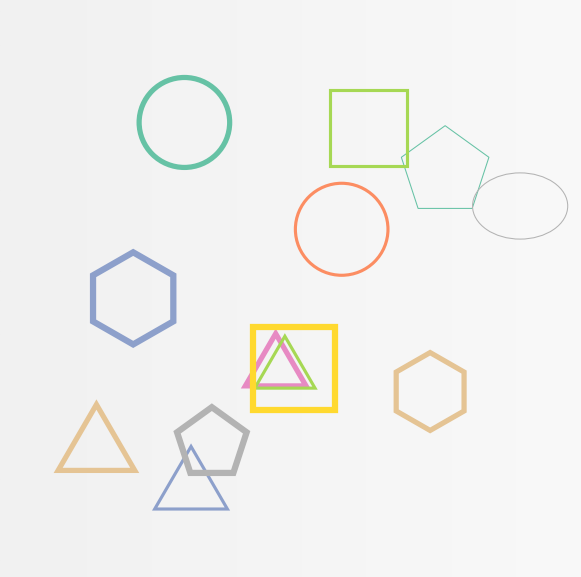[{"shape": "circle", "thickness": 2.5, "radius": 0.39, "center": [0.317, 0.787]}, {"shape": "pentagon", "thickness": 0.5, "radius": 0.4, "center": [0.766, 0.702]}, {"shape": "circle", "thickness": 1.5, "radius": 0.4, "center": [0.588, 0.602]}, {"shape": "triangle", "thickness": 1.5, "radius": 0.36, "center": [0.329, 0.154]}, {"shape": "hexagon", "thickness": 3, "radius": 0.4, "center": [0.229, 0.482]}, {"shape": "triangle", "thickness": 2.5, "radius": 0.3, "center": [0.474, 0.361]}, {"shape": "triangle", "thickness": 1.5, "radius": 0.3, "center": [0.49, 0.357]}, {"shape": "square", "thickness": 1.5, "radius": 0.33, "center": [0.634, 0.778]}, {"shape": "square", "thickness": 3, "radius": 0.36, "center": [0.506, 0.361]}, {"shape": "triangle", "thickness": 2.5, "radius": 0.38, "center": [0.166, 0.223]}, {"shape": "hexagon", "thickness": 2.5, "radius": 0.34, "center": [0.74, 0.321]}, {"shape": "oval", "thickness": 0.5, "radius": 0.41, "center": [0.895, 0.642]}, {"shape": "pentagon", "thickness": 3, "radius": 0.31, "center": [0.364, 0.231]}]